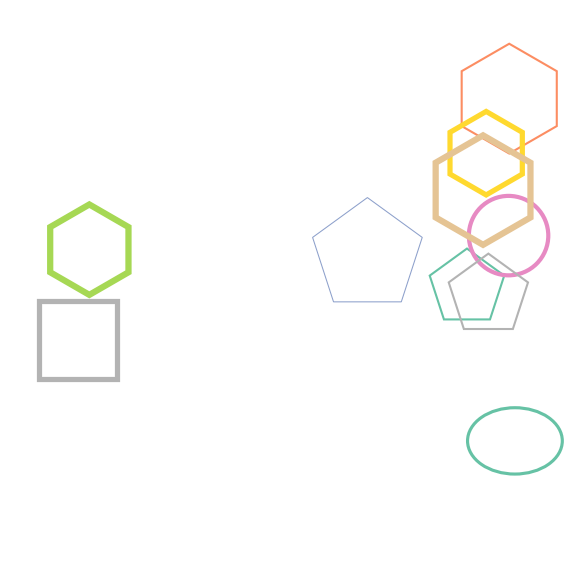[{"shape": "pentagon", "thickness": 1, "radius": 0.34, "center": [0.809, 0.501]}, {"shape": "oval", "thickness": 1.5, "radius": 0.41, "center": [0.892, 0.236]}, {"shape": "hexagon", "thickness": 1, "radius": 0.48, "center": [0.882, 0.828]}, {"shape": "pentagon", "thickness": 0.5, "radius": 0.5, "center": [0.636, 0.557]}, {"shape": "circle", "thickness": 2, "radius": 0.34, "center": [0.881, 0.591]}, {"shape": "hexagon", "thickness": 3, "radius": 0.39, "center": [0.155, 0.567]}, {"shape": "hexagon", "thickness": 2.5, "radius": 0.36, "center": [0.842, 0.734]}, {"shape": "hexagon", "thickness": 3, "radius": 0.47, "center": [0.836, 0.67]}, {"shape": "pentagon", "thickness": 1, "radius": 0.36, "center": [0.846, 0.488]}, {"shape": "square", "thickness": 2.5, "radius": 0.34, "center": [0.135, 0.41]}]